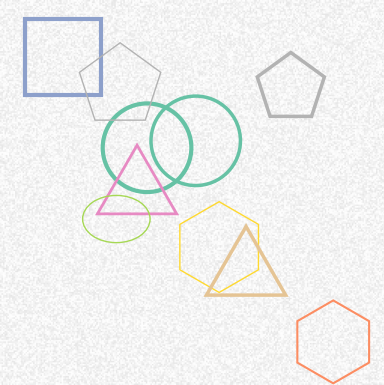[{"shape": "circle", "thickness": 2.5, "radius": 0.58, "center": [0.508, 0.634]}, {"shape": "circle", "thickness": 3, "radius": 0.58, "center": [0.382, 0.616]}, {"shape": "hexagon", "thickness": 1.5, "radius": 0.54, "center": [0.866, 0.112]}, {"shape": "square", "thickness": 3, "radius": 0.5, "center": [0.163, 0.852]}, {"shape": "triangle", "thickness": 2, "radius": 0.59, "center": [0.356, 0.504]}, {"shape": "oval", "thickness": 1, "radius": 0.44, "center": [0.302, 0.431]}, {"shape": "hexagon", "thickness": 1, "radius": 0.59, "center": [0.569, 0.358]}, {"shape": "triangle", "thickness": 2.5, "radius": 0.59, "center": [0.639, 0.293]}, {"shape": "pentagon", "thickness": 1, "radius": 0.56, "center": [0.312, 0.778]}, {"shape": "pentagon", "thickness": 2.5, "radius": 0.46, "center": [0.755, 0.772]}]